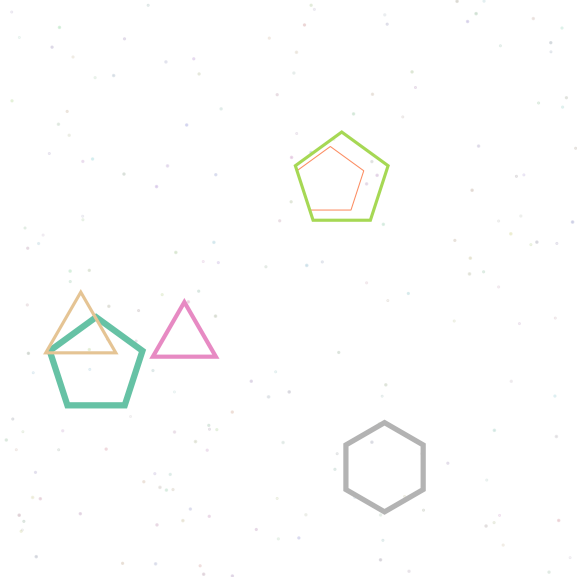[{"shape": "pentagon", "thickness": 3, "radius": 0.42, "center": [0.166, 0.366]}, {"shape": "pentagon", "thickness": 0.5, "radius": 0.3, "center": [0.572, 0.685]}, {"shape": "triangle", "thickness": 2, "radius": 0.32, "center": [0.319, 0.413]}, {"shape": "pentagon", "thickness": 1.5, "radius": 0.42, "center": [0.592, 0.686]}, {"shape": "triangle", "thickness": 1.5, "radius": 0.35, "center": [0.14, 0.423]}, {"shape": "hexagon", "thickness": 2.5, "radius": 0.39, "center": [0.666, 0.19]}]